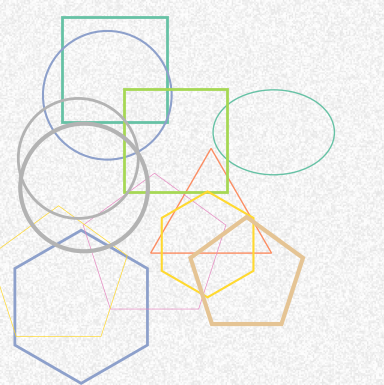[{"shape": "square", "thickness": 2, "radius": 0.68, "center": [0.297, 0.821]}, {"shape": "oval", "thickness": 1, "radius": 0.79, "center": [0.711, 0.656]}, {"shape": "triangle", "thickness": 1, "radius": 0.91, "center": [0.548, 0.433]}, {"shape": "hexagon", "thickness": 2, "radius": 0.99, "center": [0.211, 0.203]}, {"shape": "circle", "thickness": 1.5, "radius": 0.84, "center": [0.279, 0.753]}, {"shape": "pentagon", "thickness": 0.5, "radius": 0.97, "center": [0.401, 0.355]}, {"shape": "square", "thickness": 2, "radius": 0.67, "center": [0.456, 0.636]}, {"shape": "hexagon", "thickness": 1.5, "radius": 0.69, "center": [0.539, 0.365]}, {"shape": "pentagon", "thickness": 0.5, "radius": 0.94, "center": [0.152, 0.278]}, {"shape": "pentagon", "thickness": 3, "radius": 0.77, "center": [0.641, 0.283]}, {"shape": "circle", "thickness": 2, "radius": 0.78, "center": [0.203, 0.588]}, {"shape": "circle", "thickness": 3, "radius": 0.83, "center": [0.218, 0.513]}]